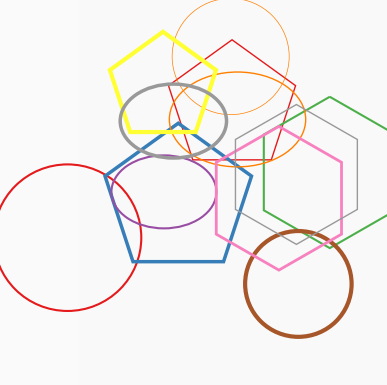[{"shape": "pentagon", "thickness": 1, "radius": 0.86, "center": [0.599, 0.724]}, {"shape": "circle", "thickness": 1.5, "radius": 0.95, "center": [0.174, 0.383]}, {"shape": "pentagon", "thickness": 2.5, "radius": 0.99, "center": [0.46, 0.481]}, {"shape": "hexagon", "thickness": 1.5, "radius": 0.98, "center": [0.851, 0.552]}, {"shape": "oval", "thickness": 1.5, "radius": 0.68, "center": [0.423, 0.502]}, {"shape": "circle", "thickness": 0.5, "radius": 0.76, "center": [0.595, 0.853]}, {"shape": "oval", "thickness": 1, "radius": 0.88, "center": [0.613, 0.69]}, {"shape": "pentagon", "thickness": 3, "radius": 0.72, "center": [0.42, 0.774]}, {"shape": "circle", "thickness": 3, "radius": 0.69, "center": [0.77, 0.263]}, {"shape": "hexagon", "thickness": 2, "radius": 0.93, "center": [0.72, 0.485]}, {"shape": "oval", "thickness": 2.5, "radius": 0.69, "center": [0.447, 0.686]}, {"shape": "hexagon", "thickness": 1, "radius": 0.91, "center": [0.765, 0.547]}]